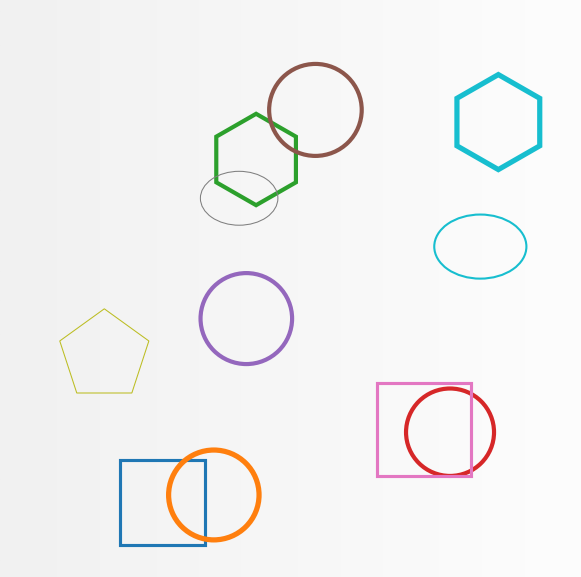[{"shape": "square", "thickness": 1.5, "radius": 0.37, "center": [0.279, 0.129]}, {"shape": "circle", "thickness": 2.5, "radius": 0.39, "center": [0.368, 0.142]}, {"shape": "hexagon", "thickness": 2, "radius": 0.4, "center": [0.441, 0.723]}, {"shape": "circle", "thickness": 2, "radius": 0.38, "center": [0.774, 0.251]}, {"shape": "circle", "thickness": 2, "radius": 0.39, "center": [0.424, 0.447]}, {"shape": "circle", "thickness": 2, "radius": 0.4, "center": [0.543, 0.809]}, {"shape": "square", "thickness": 1.5, "radius": 0.4, "center": [0.73, 0.256]}, {"shape": "oval", "thickness": 0.5, "radius": 0.33, "center": [0.411, 0.656]}, {"shape": "pentagon", "thickness": 0.5, "radius": 0.4, "center": [0.179, 0.384]}, {"shape": "hexagon", "thickness": 2.5, "radius": 0.41, "center": [0.857, 0.788]}, {"shape": "oval", "thickness": 1, "radius": 0.4, "center": [0.826, 0.572]}]